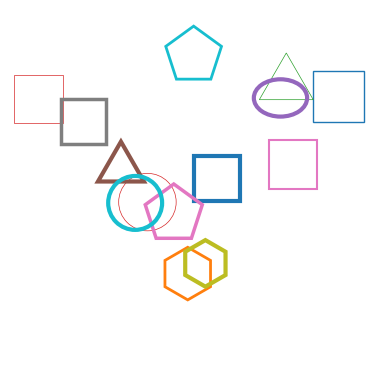[{"shape": "square", "thickness": 3, "radius": 0.3, "center": [0.564, 0.536]}, {"shape": "square", "thickness": 1, "radius": 0.33, "center": [0.88, 0.75]}, {"shape": "hexagon", "thickness": 2, "radius": 0.34, "center": [0.488, 0.289]}, {"shape": "triangle", "thickness": 0.5, "radius": 0.4, "center": [0.744, 0.782]}, {"shape": "circle", "thickness": 0.5, "radius": 0.37, "center": [0.383, 0.475]}, {"shape": "square", "thickness": 0.5, "radius": 0.32, "center": [0.1, 0.743]}, {"shape": "oval", "thickness": 3, "radius": 0.35, "center": [0.729, 0.746]}, {"shape": "triangle", "thickness": 3, "radius": 0.34, "center": [0.314, 0.563]}, {"shape": "square", "thickness": 1.5, "radius": 0.31, "center": [0.761, 0.573]}, {"shape": "pentagon", "thickness": 2.5, "radius": 0.39, "center": [0.451, 0.444]}, {"shape": "square", "thickness": 2.5, "radius": 0.29, "center": [0.217, 0.684]}, {"shape": "hexagon", "thickness": 3, "radius": 0.3, "center": [0.533, 0.316]}, {"shape": "circle", "thickness": 3, "radius": 0.35, "center": [0.351, 0.473]}, {"shape": "pentagon", "thickness": 2, "radius": 0.38, "center": [0.503, 0.856]}]